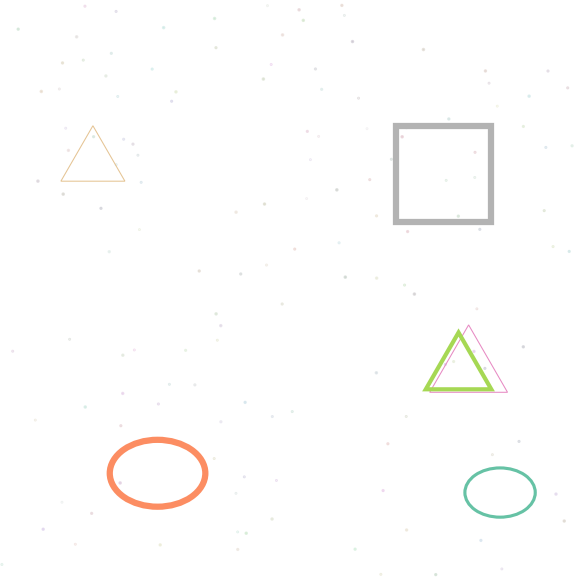[{"shape": "oval", "thickness": 1.5, "radius": 0.3, "center": [0.866, 0.146]}, {"shape": "oval", "thickness": 3, "radius": 0.41, "center": [0.273, 0.18]}, {"shape": "triangle", "thickness": 0.5, "radius": 0.39, "center": [0.811, 0.359]}, {"shape": "triangle", "thickness": 2, "radius": 0.33, "center": [0.794, 0.358]}, {"shape": "triangle", "thickness": 0.5, "radius": 0.32, "center": [0.161, 0.717]}, {"shape": "square", "thickness": 3, "radius": 0.42, "center": [0.768, 0.698]}]